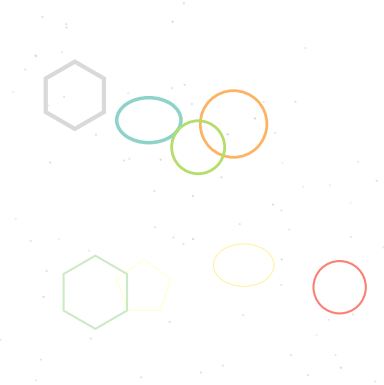[{"shape": "oval", "thickness": 2.5, "radius": 0.42, "center": [0.387, 0.688]}, {"shape": "pentagon", "thickness": 0.5, "radius": 0.37, "center": [0.373, 0.253]}, {"shape": "circle", "thickness": 1.5, "radius": 0.34, "center": [0.882, 0.254]}, {"shape": "circle", "thickness": 2, "radius": 0.43, "center": [0.607, 0.678]}, {"shape": "circle", "thickness": 2, "radius": 0.34, "center": [0.515, 0.617]}, {"shape": "hexagon", "thickness": 3, "radius": 0.44, "center": [0.194, 0.753]}, {"shape": "hexagon", "thickness": 1.5, "radius": 0.48, "center": [0.248, 0.241]}, {"shape": "oval", "thickness": 0.5, "radius": 0.39, "center": [0.633, 0.311]}]